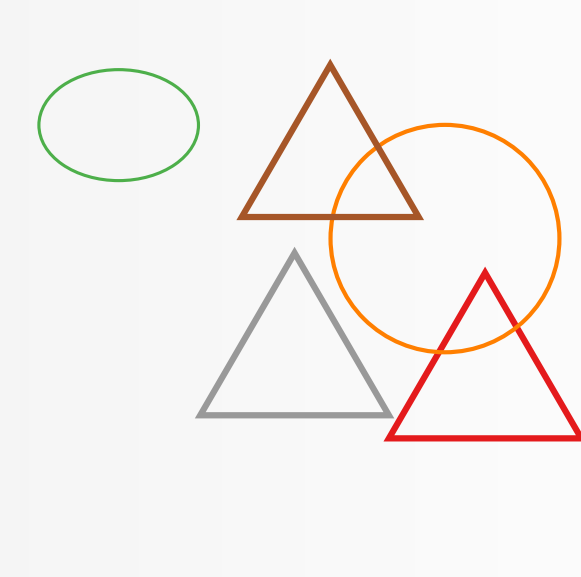[{"shape": "triangle", "thickness": 3, "radius": 0.96, "center": [0.835, 0.336]}, {"shape": "oval", "thickness": 1.5, "radius": 0.69, "center": [0.204, 0.782]}, {"shape": "circle", "thickness": 2, "radius": 0.98, "center": [0.766, 0.586]}, {"shape": "triangle", "thickness": 3, "radius": 0.88, "center": [0.568, 0.711]}, {"shape": "triangle", "thickness": 3, "radius": 0.94, "center": [0.507, 0.374]}]